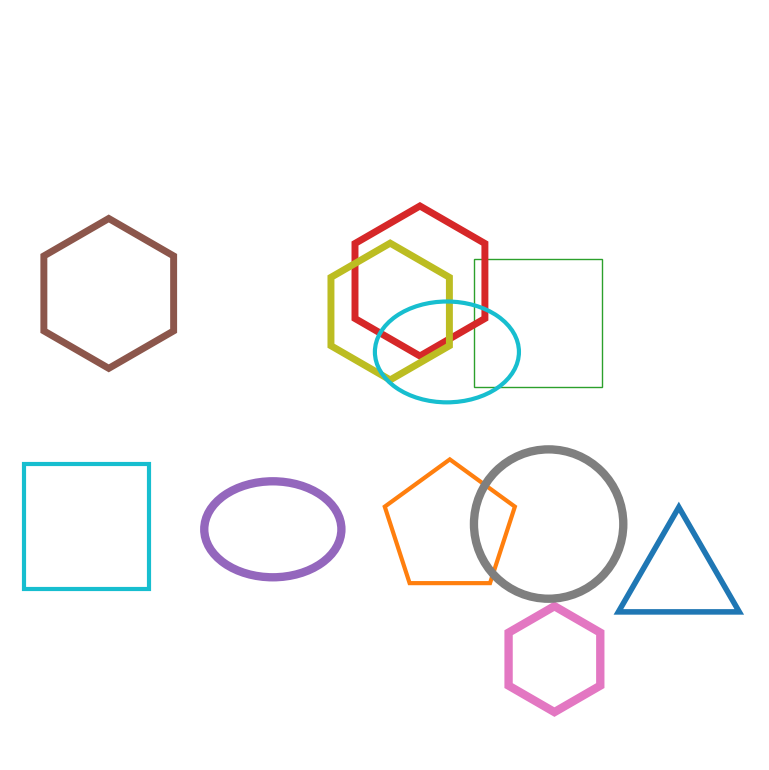[{"shape": "triangle", "thickness": 2, "radius": 0.45, "center": [0.882, 0.251]}, {"shape": "pentagon", "thickness": 1.5, "radius": 0.44, "center": [0.584, 0.315]}, {"shape": "square", "thickness": 0.5, "radius": 0.42, "center": [0.698, 0.581]}, {"shape": "hexagon", "thickness": 2.5, "radius": 0.49, "center": [0.545, 0.635]}, {"shape": "oval", "thickness": 3, "radius": 0.45, "center": [0.354, 0.313]}, {"shape": "hexagon", "thickness": 2.5, "radius": 0.49, "center": [0.141, 0.619]}, {"shape": "hexagon", "thickness": 3, "radius": 0.34, "center": [0.72, 0.144]}, {"shape": "circle", "thickness": 3, "radius": 0.48, "center": [0.713, 0.319]}, {"shape": "hexagon", "thickness": 2.5, "radius": 0.44, "center": [0.507, 0.595]}, {"shape": "oval", "thickness": 1.5, "radius": 0.47, "center": [0.58, 0.543]}, {"shape": "square", "thickness": 1.5, "radius": 0.4, "center": [0.112, 0.317]}]